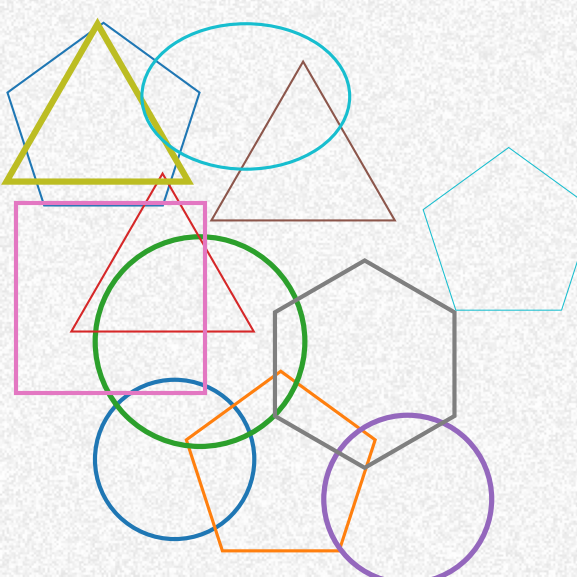[{"shape": "pentagon", "thickness": 1, "radius": 0.87, "center": [0.179, 0.785]}, {"shape": "circle", "thickness": 2, "radius": 0.69, "center": [0.302, 0.204]}, {"shape": "pentagon", "thickness": 1.5, "radius": 0.86, "center": [0.486, 0.184]}, {"shape": "circle", "thickness": 2.5, "radius": 0.91, "center": [0.346, 0.408]}, {"shape": "triangle", "thickness": 1, "radius": 0.91, "center": [0.281, 0.516]}, {"shape": "circle", "thickness": 2.5, "radius": 0.73, "center": [0.706, 0.135]}, {"shape": "triangle", "thickness": 1, "radius": 0.92, "center": [0.525, 0.709]}, {"shape": "square", "thickness": 2, "radius": 0.82, "center": [0.192, 0.483]}, {"shape": "hexagon", "thickness": 2, "radius": 0.9, "center": [0.632, 0.369]}, {"shape": "triangle", "thickness": 3, "radius": 0.91, "center": [0.169, 0.776]}, {"shape": "pentagon", "thickness": 0.5, "radius": 0.78, "center": [0.881, 0.588]}, {"shape": "oval", "thickness": 1.5, "radius": 0.9, "center": [0.426, 0.832]}]